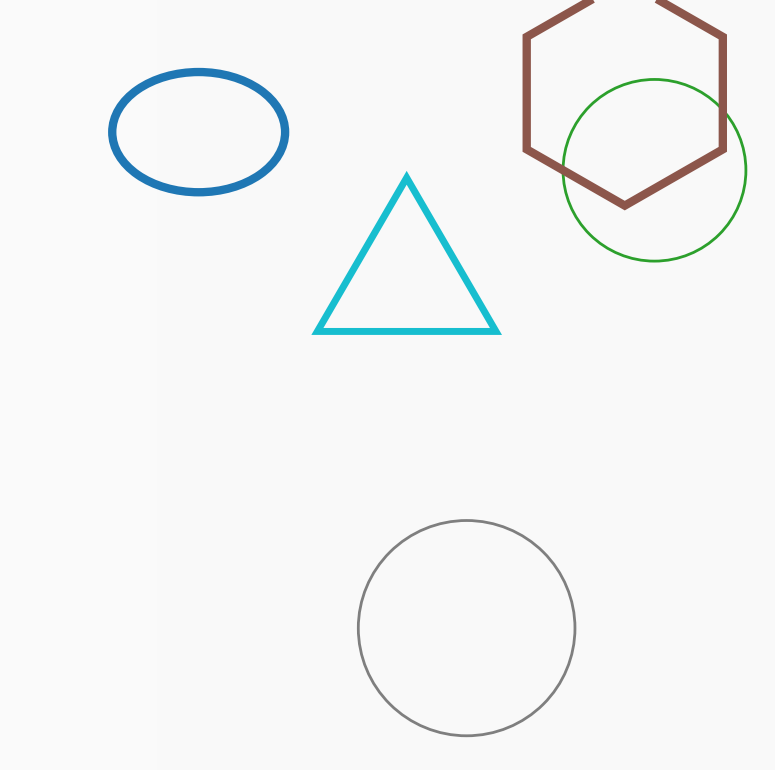[{"shape": "oval", "thickness": 3, "radius": 0.56, "center": [0.256, 0.828]}, {"shape": "circle", "thickness": 1, "radius": 0.59, "center": [0.844, 0.779]}, {"shape": "hexagon", "thickness": 3, "radius": 0.73, "center": [0.806, 0.879]}, {"shape": "circle", "thickness": 1, "radius": 0.7, "center": [0.602, 0.184]}, {"shape": "triangle", "thickness": 2.5, "radius": 0.67, "center": [0.525, 0.636]}]